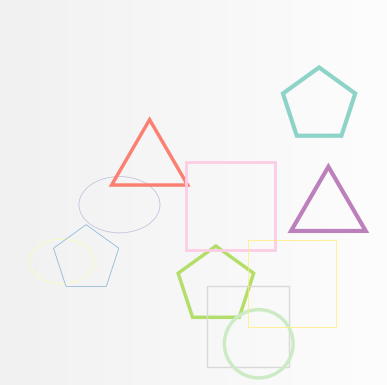[{"shape": "pentagon", "thickness": 3, "radius": 0.49, "center": [0.823, 0.727]}, {"shape": "oval", "thickness": 0.5, "radius": 0.42, "center": [0.159, 0.321]}, {"shape": "oval", "thickness": 0.5, "radius": 0.52, "center": [0.308, 0.468]}, {"shape": "triangle", "thickness": 2.5, "radius": 0.57, "center": [0.386, 0.576]}, {"shape": "pentagon", "thickness": 0.5, "radius": 0.44, "center": [0.222, 0.328]}, {"shape": "pentagon", "thickness": 2.5, "radius": 0.51, "center": [0.557, 0.259]}, {"shape": "square", "thickness": 2, "radius": 0.57, "center": [0.595, 0.464]}, {"shape": "square", "thickness": 1, "radius": 0.53, "center": [0.64, 0.152]}, {"shape": "triangle", "thickness": 3, "radius": 0.56, "center": [0.847, 0.456]}, {"shape": "circle", "thickness": 2.5, "radius": 0.44, "center": [0.668, 0.107]}, {"shape": "square", "thickness": 0.5, "radius": 0.57, "center": [0.754, 0.264]}]